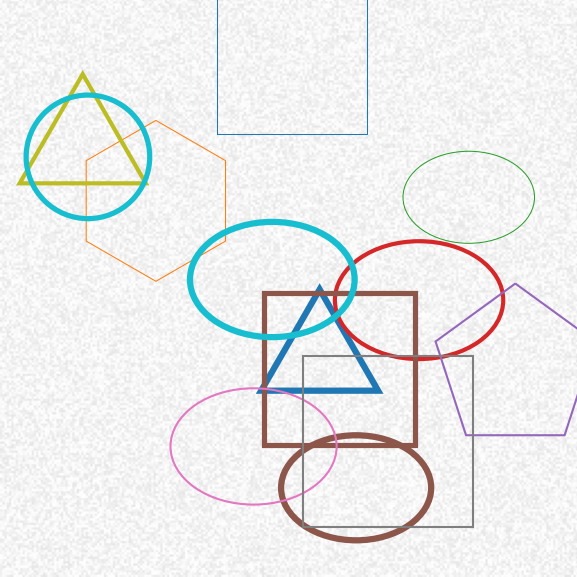[{"shape": "square", "thickness": 0.5, "radius": 0.65, "center": [0.506, 0.897]}, {"shape": "triangle", "thickness": 3, "radius": 0.58, "center": [0.554, 0.381]}, {"shape": "hexagon", "thickness": 0.5, "radius": 0.7, "center": [0.27, 0.651]}, {"shape": "oval", "thickness": 0.5, "radius": 0.57, "center": [0.812, 0.658]}, {"shape": "oval", "thickness": 2, "radius": 0.73, "center": [0.726, 0.479]}, {"shape": "pentagon", "thickness": 1, "radius": 0.73, "center": [0.892, 0.363]}, {"shape": "oval", "thickness": 3, "radius": 0.65, "center": [0.617, 0.154]}, {"shape": "square", "thickness": 2.5, "radius": 0.66, "center": [0.588, 0.361]}, {"shape": "oval", "thickness": 1, "radius": 0.72, "center": [0.439, 0.226]}, {"shape": "square", "thickness": 1, "radius": 0.74, "center": [0.672, 0.235]}, {"shape": "triangle", "thickness": 2, "radius": 0.63, "center": [0.143, 0.745]}, {"shape": "oval", "thickness": 3, "radius": 0.71, "center": [0.472, 0.515]}, {"shape": "circle", "thickness": 2.5, "radius": 0.53, "center": [0.152, 0.728]}]